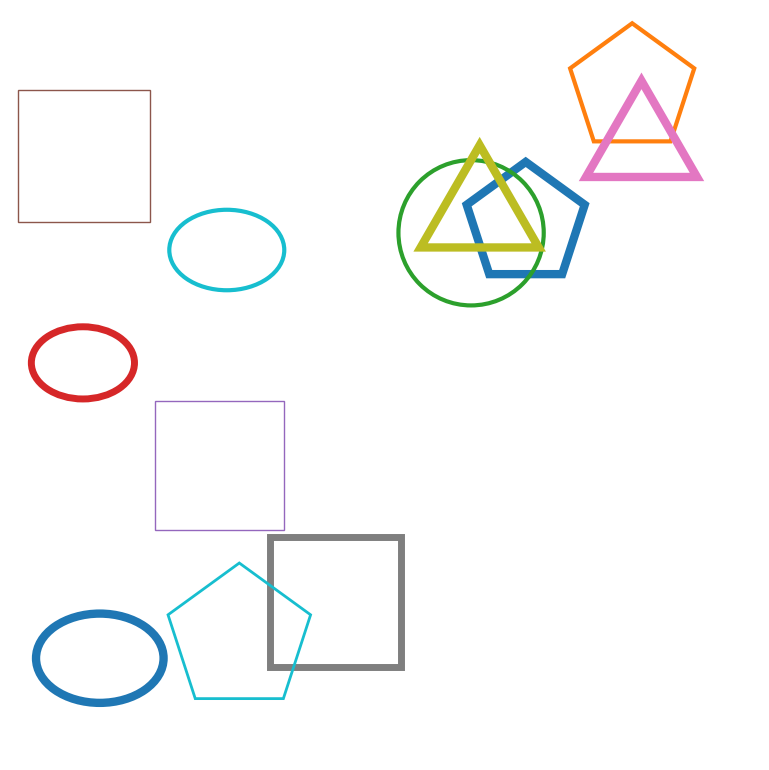[{"shape": "pentagon", "thickness": 3, "radius": 0.4, "center": [0.683, 0.709]}, {"shape": "oval", "thickness": 3, "radius": 0.41, "center": [0.13, 0.145]}, {"shape": "pentagon", "thickness": 1.5, "radius": 0.42, "center": [0.821, 0.885]}, {"shape": "circle", "thickness": 1.5, "radius": 0.47, "center": [0.612, 0.698]}, {"shape": "oval", "thickness": 2.5, "radius": 0.33, "center": [0.108, 0.529]}, {"shape": "square", "thickness": 0.5, "radius": 0.42, "center": [0.286, 0.396]}, {"shape": "square", "thickness": 0.5, "radius": 0.43, "center": [0.109, 0.797]}, {"shape": "triangle", "thickness": 3, "radius": 0.42, "center": [0.833, 0.812]}, {"shape": "square", "thickness": 2.5, "radius": 0.42, "center": [0.436, 0.218]}, {"shape": "triangle", "thickness": 3, "radius": 0.44, "center": [0.623, 0.723]}, {"shape": "pentagon", "thickness": 1, "radius": 0.49, "center": [0.311, 0.171]}, {"shape": "oval", "thickness": 1.5, "radius": 0.37, "center": [0.295, 0.675]}]